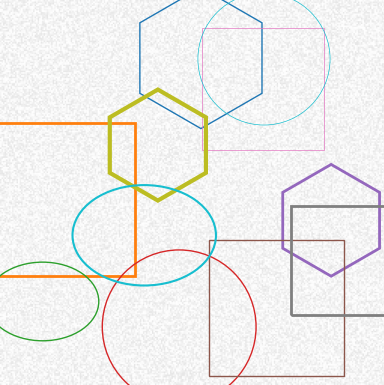[{"shape": "hexagon", "thickness": 1, "radius": 0.92, "center": [0.522, 0.849]}, {"shape": "square", "thickness": 2, "radius": 0.99, "center": [0.152, 0.482]}, {"shape": "oval", "thickness": 1, "radius": 0.73, "center": [0.111, 0.217]}, {"shape": "circle", "thickness": 1, "radius": 1.0, "center": [0.465, 0.151]}, {"shape": "hexagon", "thickness": 2, "radius": 0.73, "center": [0.86, 0.428]}, {"shape": "square", "thickness": 1, "radius": 0.88, "center": [0.718, 0.201]}, {"shape": "square", "thickness": 0.5, "radius": 0.79, "center": [0.684, 0.768]}, {"shape": "square", "thickness": 2, "radius": 0.71, "center": [0.897, 0.323]}, {"shape": "hexagon", "thickness": 3, "radius": 0.72, "center": [0.41, 0.623]}, {"shape": "oval", "thickness": 1.5, "radius": 0.93, "center": [0.375, 0.389]}, {"shape": "circle", "thickness": 0.5, "radius": 0.86, "center": [0.686, 0.847]}]